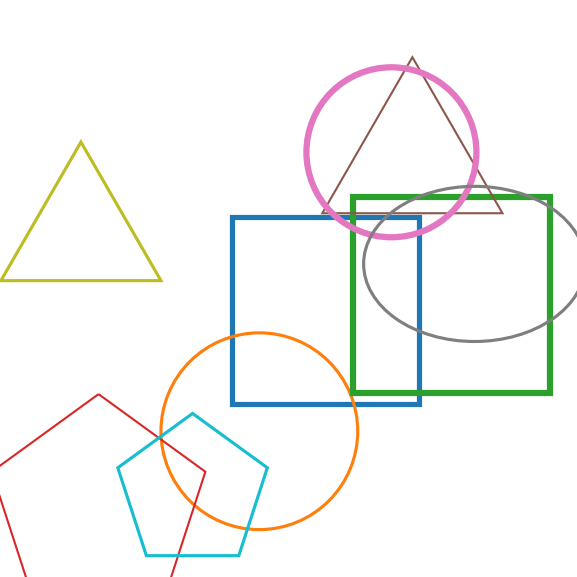[{"shape": "square", "thickness": 2.5, "radius": 0.81, "center": [0.564, 0.462]}, {"shape": "circle", "thickness": 1.5, "radius": 0.85, "center": [0.449, 0.252]}, {"shape": "square", "thickness": 3, "radius": 0.85, "center": [0.782, 0.488]}, {"shape": "pentagon", "thickness": 1, "radius": 0.97, "center": [0.171, 0.122]}, {"shape": "triangle", "thickness": 1, "radius": 0.9, "center": [0.714, 0.72]}, {"shape": "circle", "thickness": 3, "radius": 0.74, "center": [0.678, 0.735]}, {"shape": "oval", "thickness": 1.5, "radius": 0.96, "center": [0.822, 0.542]}, {"shape": "triangle", "thickness": 1.5, "radius": 0.8, "center": [0.14, 0.593]}, {"shape": "pentagon", "thickness": 1.5, "radius": 0.68, "center": [0.333, 0.147]}]